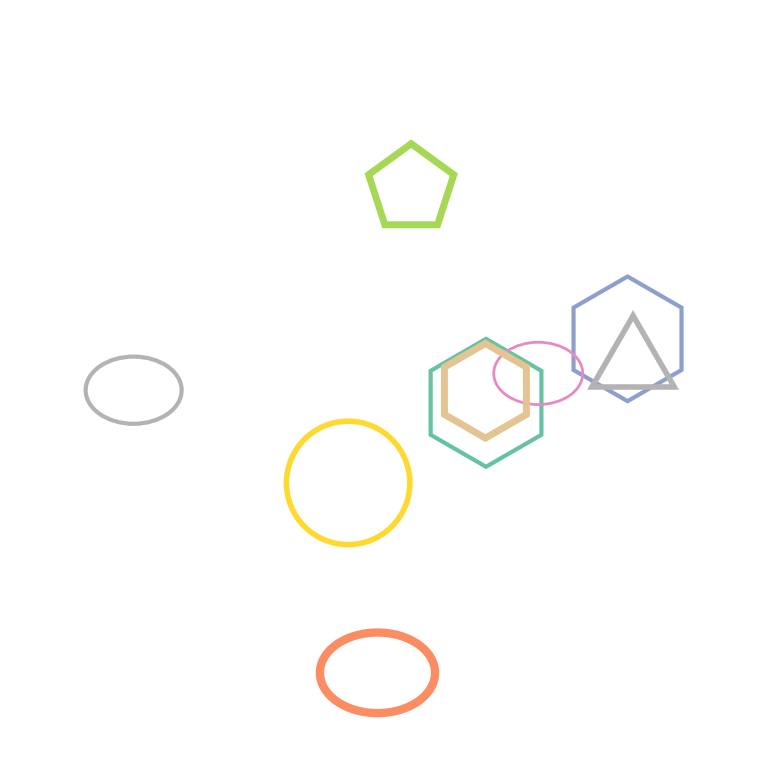[{"shape": "hexagon", "thickness": 1.5, "radius": 0.42, "center": [0.631, 0.477]}, {"shape": "oval", "thickness": 3, "radius": 0.37, "center": [0.49, 0.126]}, {"shape": "hexagon", "thickness": 1.5, "radius": 0.4, "center": [0.815, 0.56]}, {"shape": "oval", "thickness": 1, "radius": 0.29, "center": [0.699, 0.515]}, {"shape": "pentagon", "thickness": 2.5, "radius": 0.29, "center": [0.534, 0.755]}, {"shape": "circle", "thickness": 2, "radius": 0.4, "center": [0.452, 0.373]}, {"shape": "hexagon", "thickness": 2.5, "radius": 0.31, "center": [0.63, 0.492]}, {"shape": "triangle", "thickness": 2, "radius": 0.31, "center": [0.822, 0.528]}, {"shape": "oval", "thickness": 1.5, "radius": 0.31, "center": [0.174, 0.493]}]